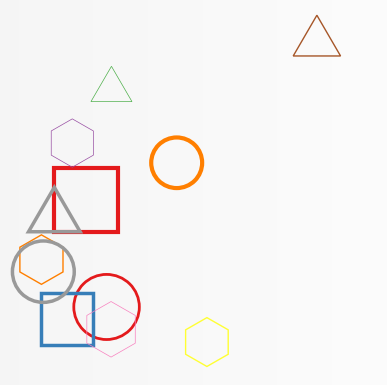[{"shape": "circle", "thickness": 2, "radius": 0.42, "center": [0.275, 0.203]}, {"shape": "square", "thickness": 3, "radius": 0.41, "center": [0.222, 0.481]}, {"shape": "square", "thickness": 2.5, "radius": 0.33, "center": [0.173, 0.171]}, {"shape": "triangle", "thickness": 0.5, "radius": 0.31, "center": [0.288, 0.767]}, {"shape": "hexagon", "thickness": 0.5, "radius": 0.31, "center": [0.187, 0.628]}, {"shape": "circle", "thickness": 3, "radius": 0.33, "center": [0.456, 0.577]}, {"shape": "hexagon", "thickness": 1, "radius": 0.32, "center": [0.107, 0.326]}, {"shape": "hexagon", "thickness": 1, "radius": 0.32, "center": [0.534, 0.112]}, {"shape": "triangle", "thickness": 1, "radius": 0.35, "center": [0.818, 0.89]}, {"shape": "hexagon", "thickness": 0.5, "radius": 0.36, "center": [0.287, 0.145]}, {"shape": "circle", "thickness": 2.5, "radius": 0.4, "center": [0.112, 0.294]}, {"shape": "triangle", "thickness": 2.5, "radius": 0.38, "center": [0.14, 0.437]}]